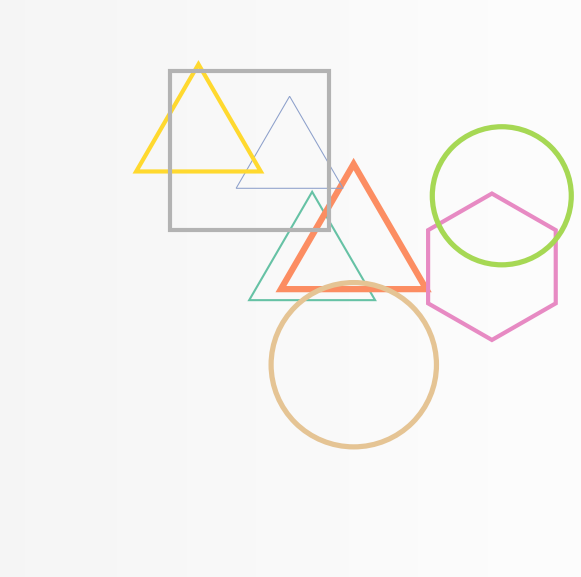[{"shape": "triangle", "thickness": 1, "radius": 0.63, "center": [0.537, 0.542]}, {"shape": "triangle", "thickness": 3, "radius": 0.72, "center": [0.608, 0.571]}, {"shape": "triangle", "thickness": 0.5, "radius": 0.53, "center": [0.498, 0.726]}, {"shape": "hexagon", "thickness": 2, "radius": 0.63, "center": [0.846, 0.537]}, {"shape": "circle", "thickness": 2.5, "radius": 0.6, "center": [0.863, 0.66]}, {"shape": "triangle", "thickness": 2, "radius": 0.62, "center": [0.341, 0.764]}, {"shape": "circle", "thickness": 2.5, "radius": 0.71, "center": [0.609, 0.368]}, {"shape": "square", "thickness": 2, "radius": 0.68, "center": [0.429, 0.739]}]